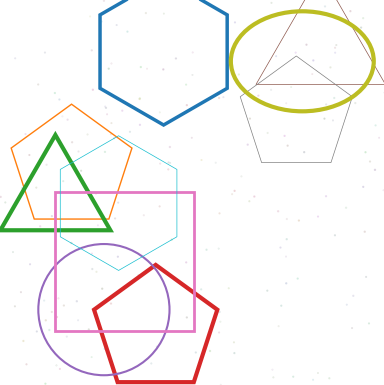[{"shape": "hexagon", "thickness": 2.5, "radius": 0.95, "center": [0.425, 0.866]}, {"shape": "pentagon", "thickness": 1, "radius": 0.82, "center": [0.186, 0.564]}, {"shape": "triangle", "thickness": 3, "radius": 0.82, "center": [0.144, 0.484]}, {"shape": "pentagon", "thickness": 3, "radius": 0.84, "center": [0.404, 0.144]}, {"shape": "circle", "thickness": 1.5, "radius": 0.85, "center": [0.27, 0.196]}, {"shape": "triangle", "thickness": 0.5, "radius": 0.97, "center": [0.833, 0.878]}, {"shape": "square", "thickness": 2, "radius": 0.91, "center": [0.323, 0.321]}, {"shape": "pentagon", "thickness": 0.5, "radius": 0.77, "center": [0.77, 0.701]}, {"shape": "oval", "thickness": 3, "radius": 0.93, "center": [0.785, 0.841]}, {"shape": "hexagon", "thickness": 0.5, "radius": 0.87, "center": [0.308, 0.472]}]